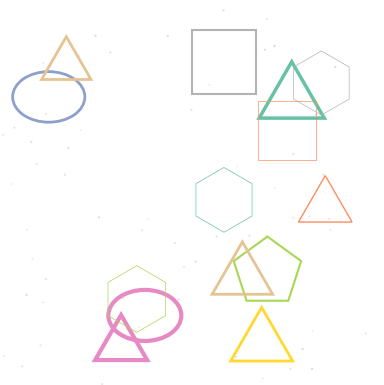[{"shape": "triangle", "thickness": 2.5, "radius": 0.49, "center": [0.758, 0.742]}, {"shape": "hexagon", "thickness": 0.5, "radius": 0.42, "center": [0.582, 0.481]}, {"shape": "square", "thickness": 0.5, "radius": 0.38, "center": [0.745, 0.662]}, {"shape": "triangle", "thickness": 1, "radius": 0.4, "center": [0.845, 0.463]}, {"shape": "oval", "thickness": 2, "radius": 0.47, "center": [0.127, 0.748]}, {"shape": "oval", "thickness": 3, "radius": 0.47, "center": [0.376, 0.181]}, {"shape": "triangle", "thickness": 3, "radius": 0.39, "center": [0.315, 0.104]}, {"shape": "pentagon", "thickness": 1.5, "radius": 0.46, "center": [0.695, 0.293]}, {"shape": "hexagon", "thickness": 0.5, "radius": 0.43, "center": [0.355, 0.223]}, {"shape": "triangle", "thickness": 2, "radius": 0.46, "center": [0.68, 0.109]}, {"shape": "triangle", "thickness": 2, "radius": 0.45, "center": [0.63, 0.281]}, {"shape": "triangle", "thickness": 2, "radius": 0.37, "center": [0.172, 0.831]}, {"shape": "square", "thickness": 1.5, "radius": 0.42, "center": [0.582, 0.84]}, {"shape": "hexagon", "thickness": 0.5, "radius": 0.42, "center": [0.835, 0.784]}]